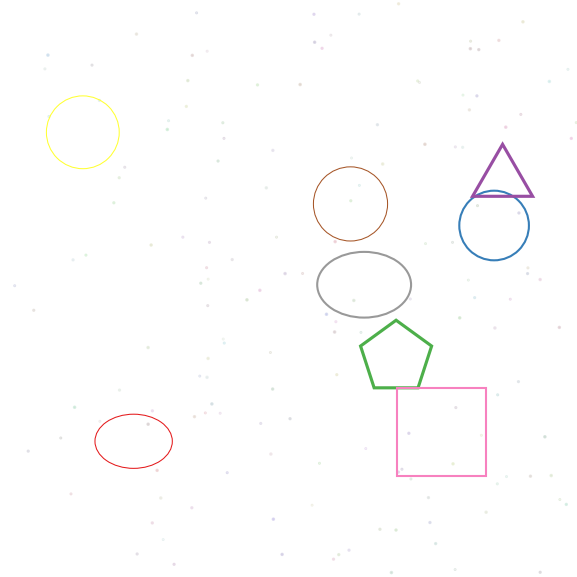[{"shape": "oval", "thickness": 0.5, "radius": 0.33, "center": [0.231, 0.235]}, {"shape": "circle", "thickness": 1, "radius": 0.3, "center": [0.856, 0.609]}, {"shape": "pentagon", "thickness": 1.5, "radius": 0.32, "center": [0.686, 0.38]}, {"shape": "triangle", "thickness": 1.5, "radius": 0.3, "center": [0.87, 0.689]}, {"shape": "circle", "thickness": 0.5, "radius": 0.32, "center": [0.143, 0.77]}, {"shape": "circle", "thickness": 0.5, "radius": 0.32, "center": [0.607, 0.646]}, {"shape": "square", "thickness": 1, "radius": 0.38, "center": [0.765, 0.251]}, {"shape": "oval", "thickness": 1, "radius": 0.41, "center": [0.631, 0.506]}]